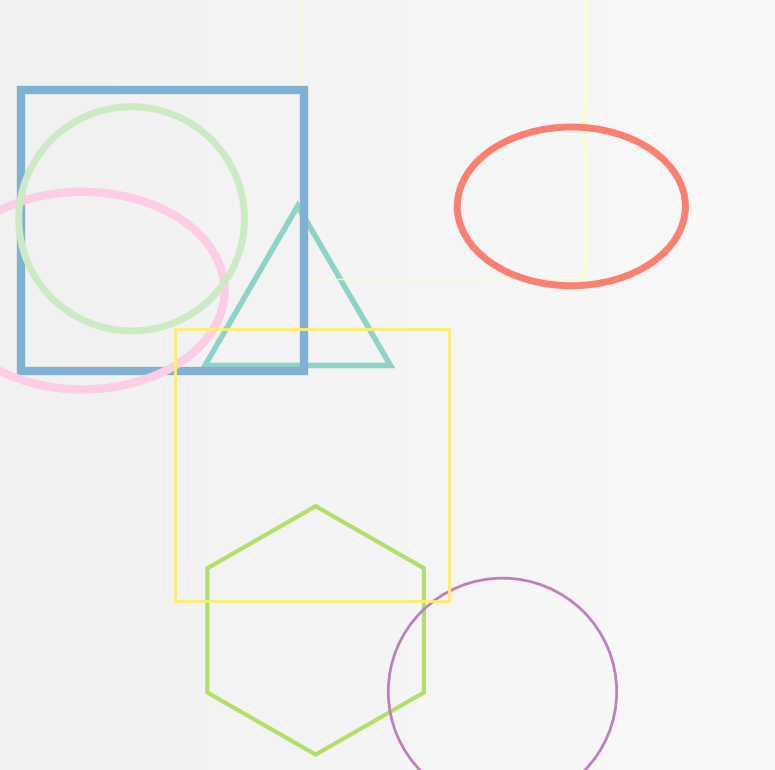[{"shape": "triangle", "thickness": 2, "radius": 0.69, "center": [0.384, 0.594]}, {"shape": "square", "thickness": 0.5, "radius": 0.91, "center": [0.571, 0.82]}, {"shape": "oval", "thickness": 2.5, "radius": 0.74, "center": [0.737, 0.732]}, {"shape": "square", "thickness": 3, "radius": 0.91, "center": [0.209, 0.701]}, {"shape": "hexagon", "thickness": 1.5, "radius": 0.81, "center": [0.407, 0.181]}, {"shape": "oval", "thickness": 3, "radius": 0.92, "center": [0.106, 0.623]}, {"shape": "circle", "thickness": 1, "radius": 0.74, "center": [0.648, 0.102]}, {"shape": "circle", "thickness": 2.5, "radius": 0.73, "center": [0.17, 0.716]}, {"shape": "square", "thickness": 1, "radius": 0.88, "center": [0.402, 0.396]}]